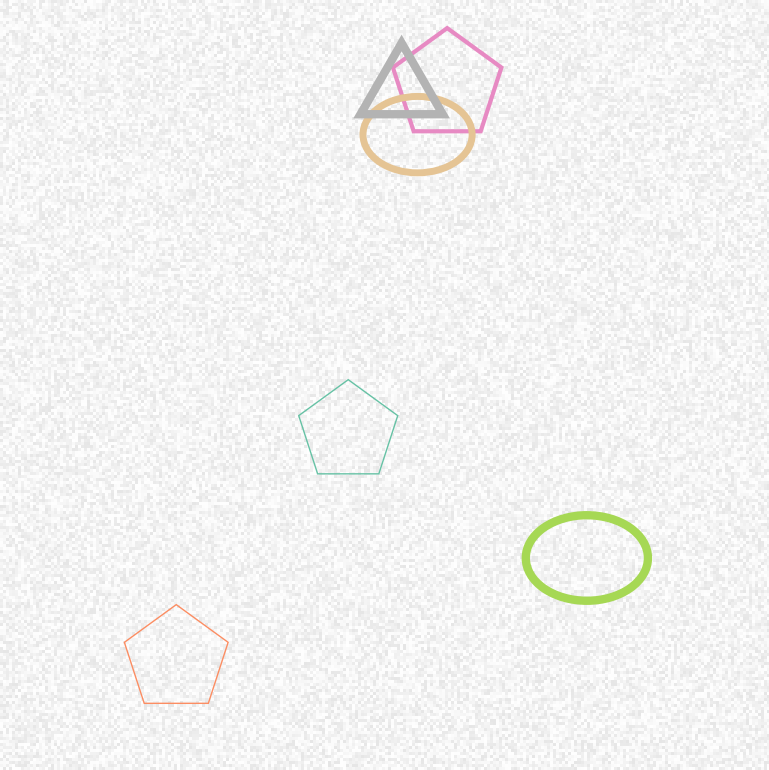[{"shape": "pentagon", "thickness": 0.5, "radius": 0.34, "center": [0.452, 0.439]}, {"shape": "pentagon", "thickness": 0.5, "radius": 0.35, "center": [0.229, 0.144]}, {"shape": "pentagon", "thickness": 1.5, "radius": 0.37, "center": [0.581, 0.889]}, {"shape": "oval", "thickness": 3, "radius": 0.4, "center": [0.762, 0.275]}, {"shape": "oval", "thickness": 2.5, "radius": 0.35, "center": [0.542, 0.825]}, {"shape": "triangle", "thickness": 3, "radius": 0.31, "center": [0.522, 0.882]}]